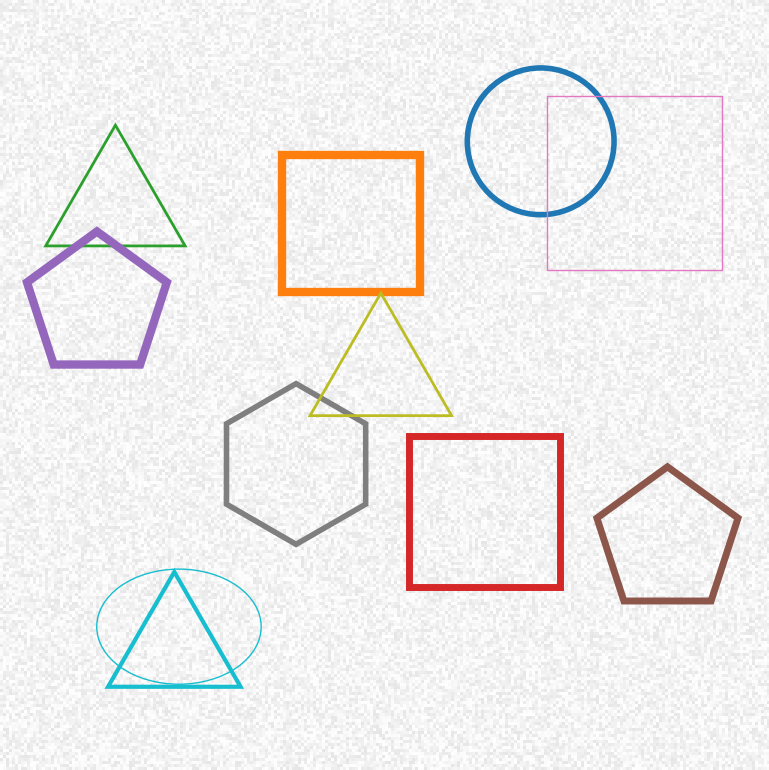[{"shape": "circle", "thickness": 2, "radius": 0.48, "center": [0.702, 0.816]}, {"shape": "square", "thickness": 3, "radius": 0.45, "center": [0.456, 0.71]}, {"shape": "triangle", "thickness": 1, "radius": 0.52, "center": [0.15, 0.733]}, {"shape": "square", "thickness": 2.5, "radius": 0.49, "center": [0.629, 0.336]}, {"shape": "pentagon", "thickness": 3, "radius": 0.48, "center": [0.126, 0.604]}, {"shape": "pentagon", "thickness": 2.5, "radius": 0.48, "center": [0.867, 0.297]}, {"shape": "square", "thickness": 0.5, "radius": 0.57, "center": [0.824, 0.762]}, {"shape": "hexagon", "thickness": 2, "radius": 0.52, "center": [0.385, 0.397]}, {"shape": "triangle", "thickness": 1, "radius": 0.53, "center": [0.495, 0.513]}, {"shape": "triangle", "thickness": 1.5, "radius": 0.5, "center": [0.226, 0.158]}, {"shape": "oval", "thickness": 0.5, "radius": 0.53, "center": [0.232, 0.186]}]